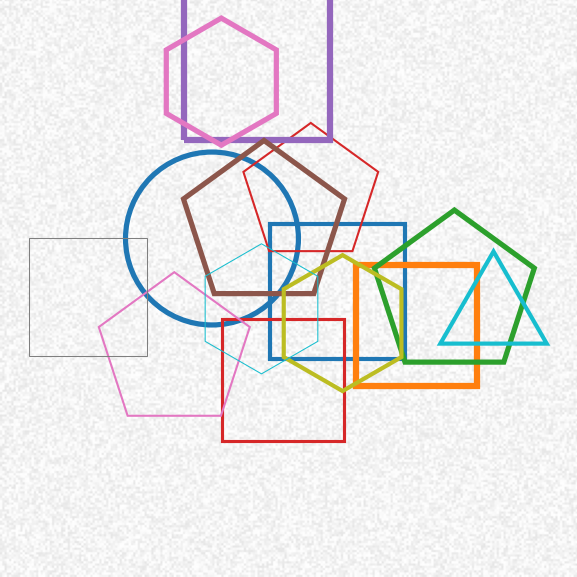[{"shape": "square", "thickness": 2, "radius": 0.59, "center": [0.584, 0.495]}, {"shape": "circle", "thickness": 2.5, "radius": 0.75, "center": [0.367, 0.586]}, {"shape": "square", "thickness": 3, "radius": 0.52, "center": [0.721, 0.436]}, {"shape": "pentagon", "thickness": 2.5, "radius": 0.73, "center": [0.787, 0.49]}, {"shape": "square", "thickness": 1.5, "radius": 0.53, "center": [0.49, 0.342]}, {"shape": "pentagon", "thickness": 1, "radius": 0.61, "center": [0.538, 0.664]}, {"shape": "square", "thickness": 3, "radius": 0.63, "center": [0.445, 0.883]}, {"shape": "pentagon", "thickness": 2.5, "radius": 0.73, "center": [0.457, 0.609]}, {"shape": "pentagon", "thickness": 1, "radius": 0.69, "center": [0.302, 0.39]}, {"shape": "hexagon", "thickness": 2.5, "radius": 0.55, "center": [0.383, 0.858]}, {"shape": "square", "thickness": 0.5, "radius": 0.51, "center": [0.153, 0.485]}, {"shape": "hexagon", "thickness": 2, "radius": 0.59, "center": [0.593, 0.44]}, {"shape": "hexagon", "thickness": 0.5, "radius": 0.56, "center": [0.453, 0.464]}, {"shape": "triangle", "thickness": 2, "radius": 0.53, "center": [0.855, 0.457]}]